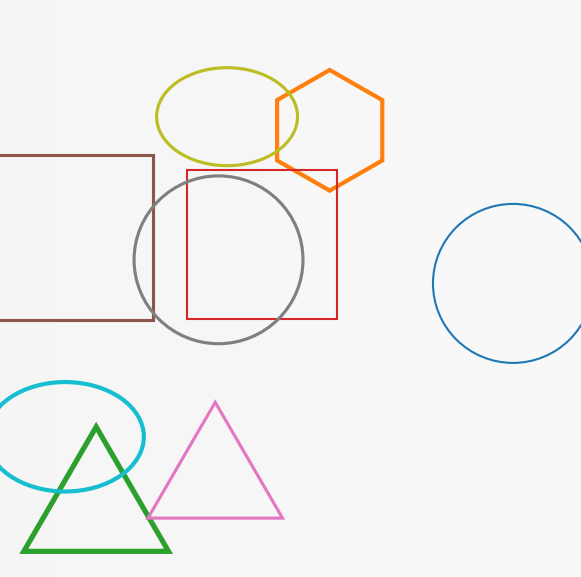[{"shape": "circle", "thickness": 1, "radius": 0.69, "center": [0.883, 0.508]}, {"shape": "hexagon", "thickness": 2, "radius": 0.52, "center": [0.567, 0.774]}, {"shape": "triangle", "thickness": 2.5, "radius": 0.72, "center": [0.165, 0.116]}, {"shape": "square", "thickness": 1, "radius": 0.64, "center": [0.451, 0.575]}, {"shape": "square", "thickness": 1.5, "radius": 0.71, "center": [0.121, 0.588]}, {"shape": "triangle", "thickness": 1.5, "radius": 0.67, "center": [0.37, 0.169]}, {"shape": "circle", "thickness": 1.5, "radius": 0.73, "center": [0.376, 0.549]}, {"shape": "oval", "thickness": 1.5, "radius": 0.61, "center": [0.391, 0.797]}, {"shape": "oval", "thickness": 2, "radius": 0.68, "center": [0.112, 0.243]}]